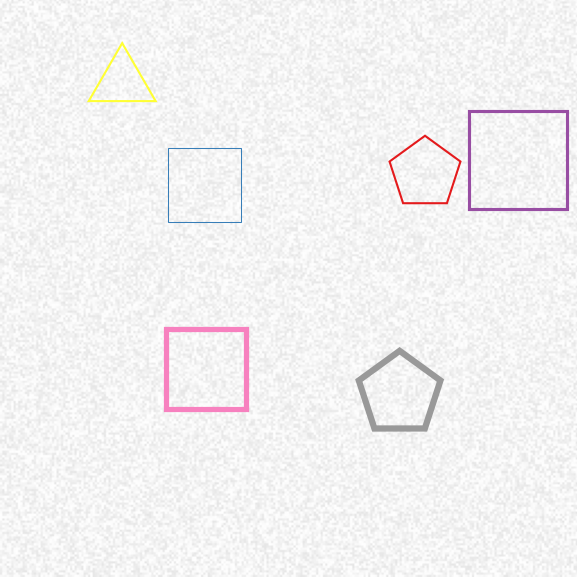[{"shape": "pentagon", "thickness": 1, "radius": 0.32, "center": [0.736, 0.699]}, {"shape": "square", "thickness": 0.5, "radius": 0.32, "center": [0.354, 0.679]}, {"shape": "square", "thickness": 1.5, "radius": 0.42, "center": [0.897, 0.721]}, {"shape": "triangle", "thickness": 1, "radius": 0.33, "center": [0.212, 0.858]}, {"shape": "square", "thickness": 2.5, "radius": 0.35, "center": [0.357, 0.36]}, {"shape": "pentagon", "thickness": 3, "radius": 0.37, "center": [0.692, 0.317]}]